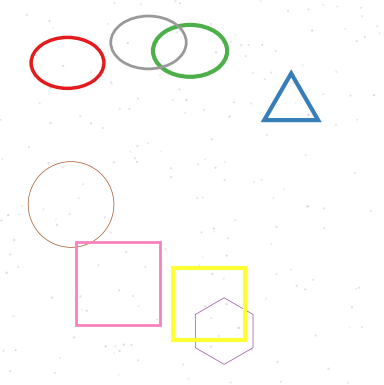[{"shape": "oval", "thickness": 2.5, "radius": 0.47, "center": [0.175, 0.837]}, {"shape": "triangle", "thickness": 3, "radius": 0.4, "center": [0.756, 0.728]}, {"shape": "oval", "thickness": 3, "radius": 0.48, "center": [0.494, 0.868]}, {"shape": "hexagon", "thickness": 0.5, "radius": 0.43, "center": [0.582, 0.14]}, {"shape": "square", "thickness": 3, "radius": 0.47, "center": [0.543, 0.21]}, {"shape": "circle", "thickness": 0.5, "radius": 0.56, "center": [0.185, 0.469]}, {"shape": "square", "thickness": 2, "radius": 0.54, "center": [0.306, 0.265]}, {"shape": "oval", "thickness": 2, "radius": 0.49, "center": [0.386, 0.89]}]